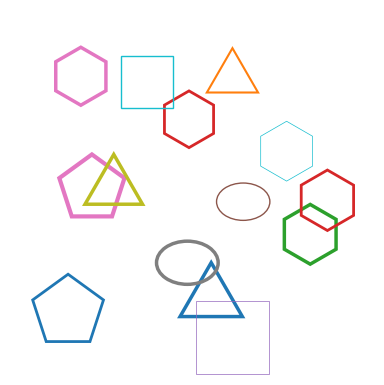[{"shape": "triangle", "thickness": 2.5, "radius": 0.47, "center": [0.549, 0.224]}, {"shape": "pentagon", "thickness": 2, "radius": 0.48, "center": [0.177, 0.191]}, {"shape": "triangle", "thickness": 1.5, "radius": 0.38, "center": [0.604, 0.798]}, {"shape": "hexagon", "thickness": 2.5, "radius": 0.39, "center": [0.806, 0.391]}, {"shape": "hexagon", "thickness": 2, "radius": 0.37, "center": [0.491, 0.69]}, {"shape": "hexagon", "thickness": 2, "radius": 0.39, "center": [0.85, 0.48]}, {"shape": "square", "thickness": 0.5, "radius": 0.47, "center": [0.604, 0.123]}, {"shape": "oval", "thickness": 1, "radius": 0.35, "center": [0.632, 0.476]}, {"shape": "pentagon", "thickness": 3, "radius": 0.44, "center": [0.239, 0.51]}, {"shape": "hexagon", "thickness": 2.5, "radius": 0.38, "center": [0.21, 0.802]}, {"shape": "oval", "thickness": 2.5, "radius": 0.4, "center": [0.487, 0.318]}, {"shape": "triangle", "thickness": 2.5, "radius": 0.43, "center": [0.295, 0.513]}, {"shape": "square", "thickness": 1, "radius": 0.34, "center": [0.381, 0.788]}, {"shape": "hexagon", "thickness": 0.5, "radius": 0.39, "center": [0.744, 0.607]}]